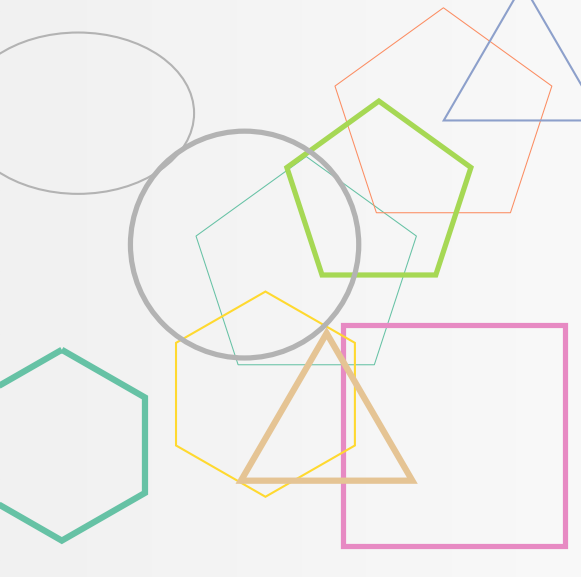[{"shape": "pentagon", "thickness": 0.5, "radius": 1.0, "center": [0.527, 0.529]}, {"shape": "hexagon", "thickness": 3, "radius": 0.83, "center": [0.106, 0.228]}, {"shape": "pentagon", "thickness": 0.5, "radius": 0.98, "center": [0.763, 0.789]}, {"shape": "triangle", "thickness": 1, "radius": 0.79, "center": [0.9, 0.869]}, {"shape": "square", "thickness": 2.5, "radius": 0.96, "center": [0.781, 0.244]}, {"shape": "pentagon", "thickness": 2.5, "radius": 0.83, "center": [0.652, 0.658]}, {"shape": "hexagon", "thickness": 1, "radius": 0.89, "center": [0.457, 0.317]}, {"shape": "triangle", "thickness": 3, "radius": 0.85, "center": [0.562, 0.252]}, {"shape": "oval", "thickness": 1, "radius": 1.0, "center": [0.134, 0.803]}, {"shape": "circle", "thickness": 2.5, "radius": 0.98, "center": [0.421, 0.576]}]